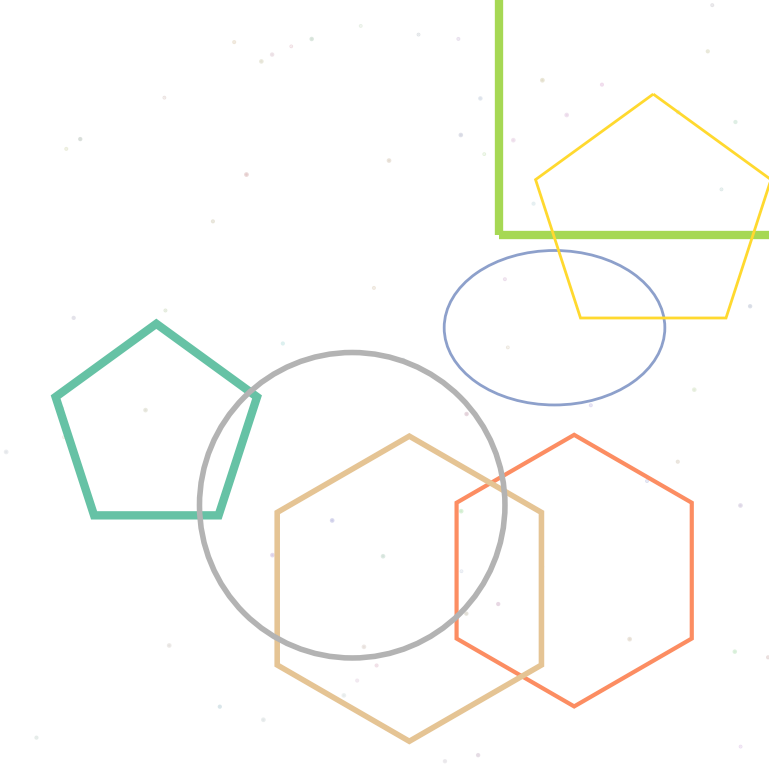[{"shape": "pentagon", "thickness": 3, "radius": 0.69, "center": [0.203, 0.442]}, {"shape": "hexagon", "thickness": 1.5, "radius": 0.88, "center": [0.746, 0.259]}, {"shape": "oval", "thickness": 1, "radius": 0.72, "center": [0.72, 0.574]}, {"shape": "square", "thickness": 3, "radius": 0.91, "center": [0.829, 0.876]}, {"shape": "pentagon", "thickness": 1, "radius": 0.8, "center": [0.848, 0.717]}, {"shape": "hexagon", "thickness": 2, "radius": 0.99, "center": [0.532, 0.235]}, {"shape": "circle", "thickness": 2, "radius": 0.99, "center": [0.457, 0.344]}]